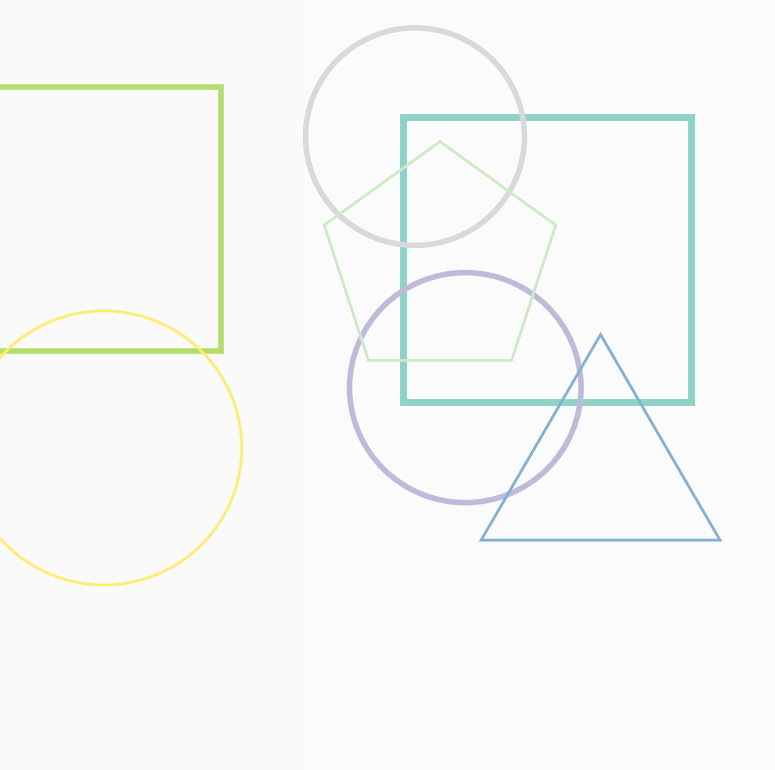[{"shape": "square", "thickness": 2.5, "radius": 0.93, "center": [0.706, 0.663]}, {"shape": "circle", "thickness": 2, "radius": 0.75, "center": [0.6, 0.497]}, {"shape": "triangle", "thickness": 1, "radius": 0.89, "center": [0.775, 0.387]}, {"shape": "square", "thickness": 2, "radius": 0.86, "center": [0.114, 0.715]}, {"shape": "circle", "thickness": 2, "radius": 0.71, "center": [0.536, 0.823]}, {"shape": "pentagon", "thickness": 1, "radius": 0.79, "center": [0.568, 0.659]}, {"shape": "circle", "thickness": 1, "radius": 0.89, "center": [0.134, 0.418]}]